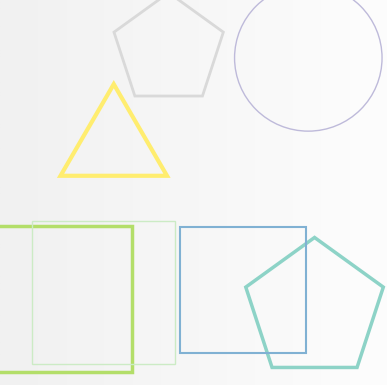[{"shape": "pentagon", "thickness": 2.5, "radius": 0.93, "center": [0.812, 0.197]}, {"shape": "circle", "thickness": 1, "radius": 0.95, "center": [0.796, 0.85]}, {"shape": "square", "thickness": 1.5, "radius": 0.82, "center": [0.627, 0.247]}, {"shape": "square", "thickness": 2.5, "radius": 0.95, "center": [0.151, 0.224]}, {"shape": "pentagon", "thickness": 2, "radius": 0.74, "center": [0.435, 0.871]}, {"shape": "square", "thickness": 1, "radius": 0.93, "center": [0.267, 0.24]}, {"shape": "triangle", "thickness": 3, "radius": 0.79, "center": [0.294, 0.623]}]